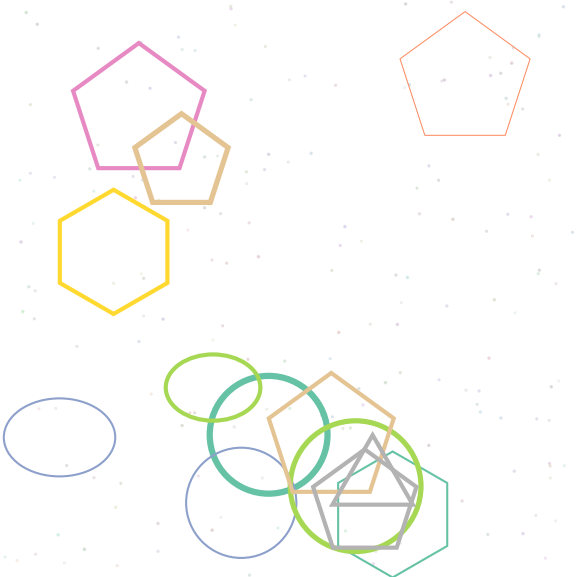[{"shape": "circle", "thickness": 3, "radius": 0.51, "center": [0.465, 0.246]}, {"shape": "hexagon", "thickness": 1, "radius": 0.55, "center": [0.68, 0.108]}, {"shape": "pentagon", "thickness": 0.5, "radius": 0.59, "center": [0.805, 0.861]}, {"shape": "circle", "thickness": 1, "radius": 0.48, "center": [0.418, 0.128]}, {"shape": "oval", "thickness": 1, "radius": 0.48, "center": [0.103, 0.242]}, {"shape": "pentagon", "thickness": 2, "radius": 0.6, "center": [0.24, 0.805]}, {"shape": "circle", "thickness": 2.5, "radius": 0.57, "center": [0.616, 0.157]}, {"shape": "oval", "thickness": 2, "radius": 0.41, "center": [0.369, 0.328]}, {"shape": "hexagon", "thickness": 2, "radius": 0.54, "center": [0.197, 0.563]}, {"shape": "pentagon", "thickness": 2, "radius": 0.57, "center": [0.574, 0.239]}, {"shape": "pentagon", "thickness": 2.5, "radius": 0.42, "center": [0.314, 0.717]}, {"shape": "triangle", "thickness": 2, "radius": 0.4, "center": [0.645, 0.165]}, {"shape": "pentagon", "thickness": 2, "radius": 0.47, "center": [0.632, 0.127]}]